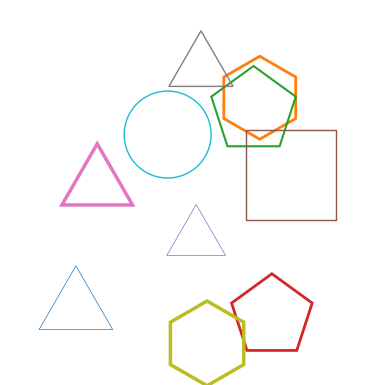[{"shape": "triangle", "thickness": 0.5, "radius": 0.55, "center": [0.197, 0.199]}, {"shape": "hexagon", "thickness": 2, "radius": 0.54, "center": [0.675, 0.746]}, {"shape": "pentagon", "thickness": 1.5, "radius": 0.58, "center": [0.659, 0.713]}, {"shape": "pentagon", "thickness": 2, "radius": 0.55, "center": [0.706, 0.179]}, {"shape": "triangle", "thickness": 0.5, "radius": 0.44, "center": [0.51, 0.38]}, {"shape": "square", "thickness": 1, "radius": 0.58, "center": [0.756, 0.544]}, {"shape": "triangle", "thickness": 2.5, "radius": 0.53, "center": [0.253, 0.521]}, {"shape": "triangle", "thickness": 1, "radius": 0.48, "center": [0.522, 0.824]}, {"shape": "hexagon", "thickness": 2.5, "radius": 0.55, "center": [0.538, 0.108]}, {"shape": "circle", "thickness": 1, "radius": 0.56, "center": [0.435, 0.651]}]